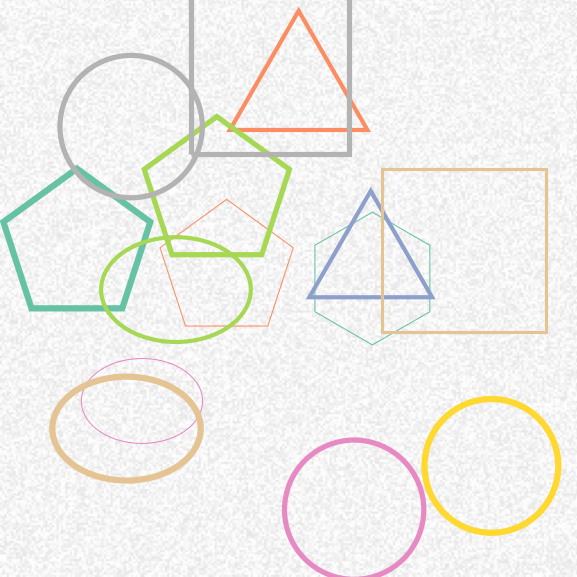[{"shape": "hexagon", "thickness": 0.5, "radius": 0.57, "center": [0.645, 0.517]}, {"shape": "pentagon", "thickness": 3, "radius": 0.67, "center": [0.133, 0.573]}, {"shape": "triangle", "thickness": 2, "radius": 0.69, "center": [0.517, 0.843]}, {"shape": "pentagon", "thickness": 0.5, "radius": 0.61, "center": [0.392, 0.533]}, {"shape": "triangle", "thickness": 2, "radius": 0.61, "center": [0.642, 0.546]}, {"shape": "circle", "thickness": 2.5, "radius": 0.6, "center": [0.613, 0.116]}, {"shape": "oval", "thickness": 0.5, "radius": 0.53, "center": [0.246, 0.305]}, {"shape": "oval", "thickness": 2, "radius": 0.65, "center": [0.305, 0.498]}, {"shape": "pentagon", "thickness": 2.5, "radius": 0.66, "center": [0.375, 0.665]}, {"shape": "circle", "thickness": 3, "radius": 0.58, "center": [0.851, 0.192]}, {"shape": "square", "thickness": 1.5, "radius": 0.71, "center": [0.804, 0.565]}, {"shape": "oval", "thickness": 3, "radius": 0.64, "center": [0.219, 0.257]}, {"shape": "circle", "thickness": 2.5, "radius": 0.62, "center": [0.227, 0.78]}, {"shape": "square", "thickness": 2.5, "radius": 0.68, "center": [0.467, 0.869]}]